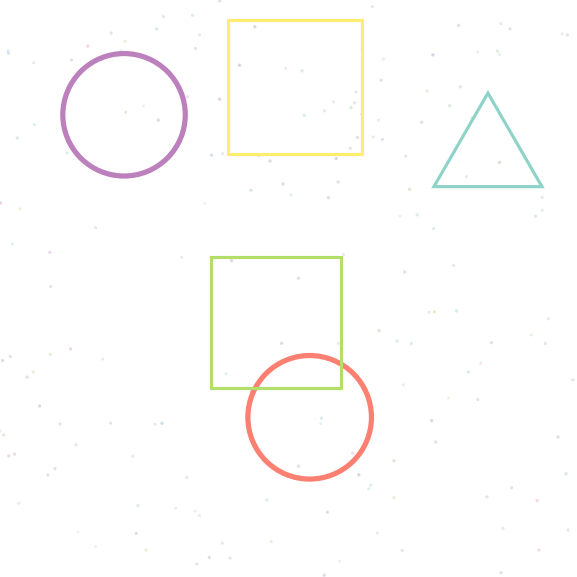[{"shape": "triangle", "thickness": 1.5, "radius": 0.54, "center": [0.845, 0.73]}, {"shape": "circle", "thickness": 2.5, "radius": 0.53, "center": [0.536, 0.277]}, {"shape": "square", "thickness": 1.5, "radius": 0.56, "center": [0.478, 0.441]}, {"shape": "circle", "thickness": 2.5, "radius": 0.53, "center": [0.215, 0.8]}, {"shape": "square", "thickness": 1.5, "radius": 0.58, "center": [0.511, 0.848]}]